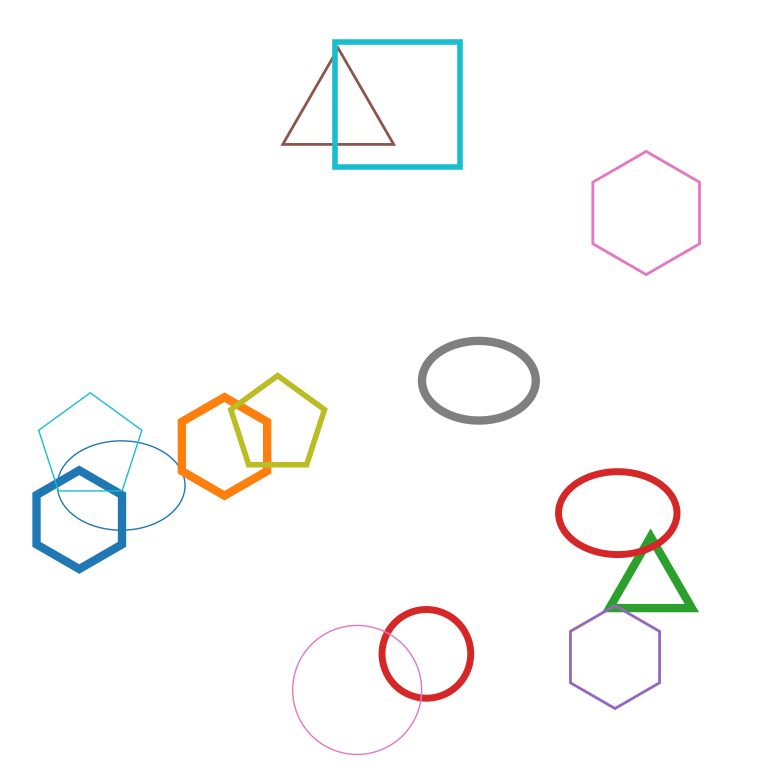[{"shape": "oval", "thickness": 0.5, "radius": 0.41, "center": [0.157, 0.369]}, {"shape": "hexagon", "thickness": 3, "radius": 0.32, "center": [0.103, 0.325]}, {"shape": "hexagon", "thickness": 3, "radius": 0.32, "center": [0.292, 0.42]}, {"shape": "triangle", "thickness": 3, "radius": 0.31, "center": [0.845, 0.241]}, {"shape": "oval", "thickness": 2.5, "radius": 0.38, "center": [0.802, 0.334]}, {"shape": "circle", "thickness": 2.5, "radius": 0.29, "center": [0.554, 0.151]}, {"shape": "hexagon", "thickness": 1, "radius": 0.33, "center": [0.799, 0.147]}, {"shape": "triangle", "thickness": 1, "radius": 0.42, "center": [0.439, 0.854]}, {"shape": "hexagon", "thickness": 1, "radius": 0.4, "center": [0.839, 0.723]}, {"shape": "circle", "thickness": 0.5, "radius": 0.42, "center": [0.464, 0.104]}, {"shape": "oval", "thickness": 3, "radius": 0.37, "center": [0.622, 0.506]}, {"shape": "pentagon", "thickness": 2, "radius": 0.32, "center": [0.361, 0.448]}, {"shape": "pentagon", "thickness": 0.5, "radius": 0.35, "center": [0.117, 0.419]}, {"shape": "square", "thickness": 2, "radius": 0.41, "center": [0.516, 0.864]}]